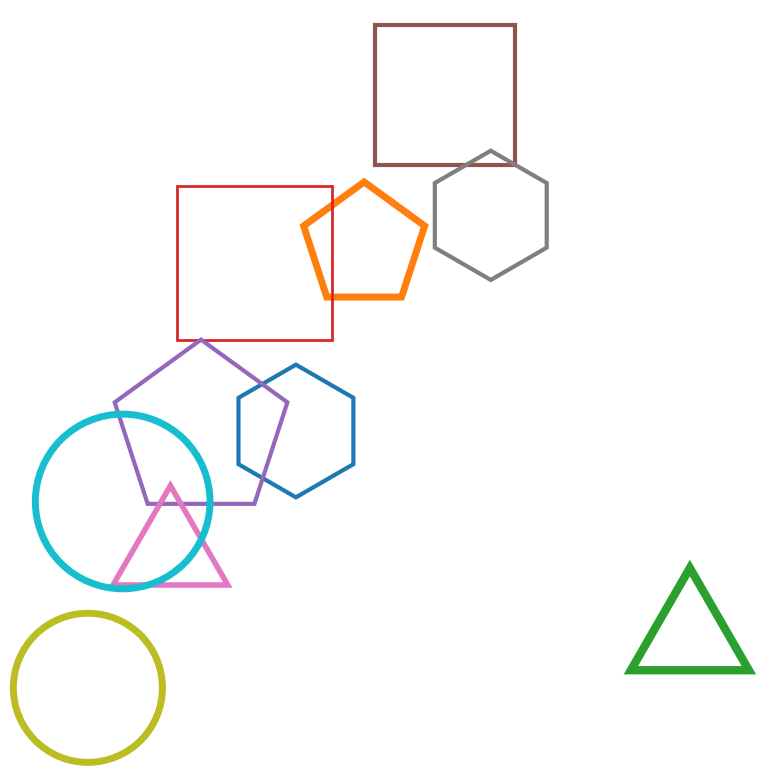[{"shape": "hexagon", "thickness": 1.5, "radius": 0.43, "center": [0.384, 0.44]}, {"shape": "pentagon", "thickness": 2.5, "radius": 0.41, "center": [0.473, 0.681]}, {"shape": "triangle", "thickness": 3, "radius": 0.44, "center": [0.896, 0.174]}, {"shape": "square", "thickness": 1, "radius": 0.5, "center": [0.331, 0.659]}, {"shape": "pentagon", "thickness": 1.5, "radius": 0.59, "center": [0.261, 0.441]}, {"shape": "square", "thickness": 1.5, "radius": 0.46, "center": [0.577, 0.877]}, {"shape": "triangle", "thickness": 2, "radius": 0.43, "center": [0.221, 0.283]}, {"shape": "hexagon", "thickness": 1.5, "radius": 0.42, "center": [0.637, 0.72]}, {"shape": "circle", "thickness": 2.5, "radius": 0.48, "center": [0.114, 0.107]}, {"shape": "circle", "thickness": 2.5, "radius": 0.57, "center": [0.159, 0.349]}]